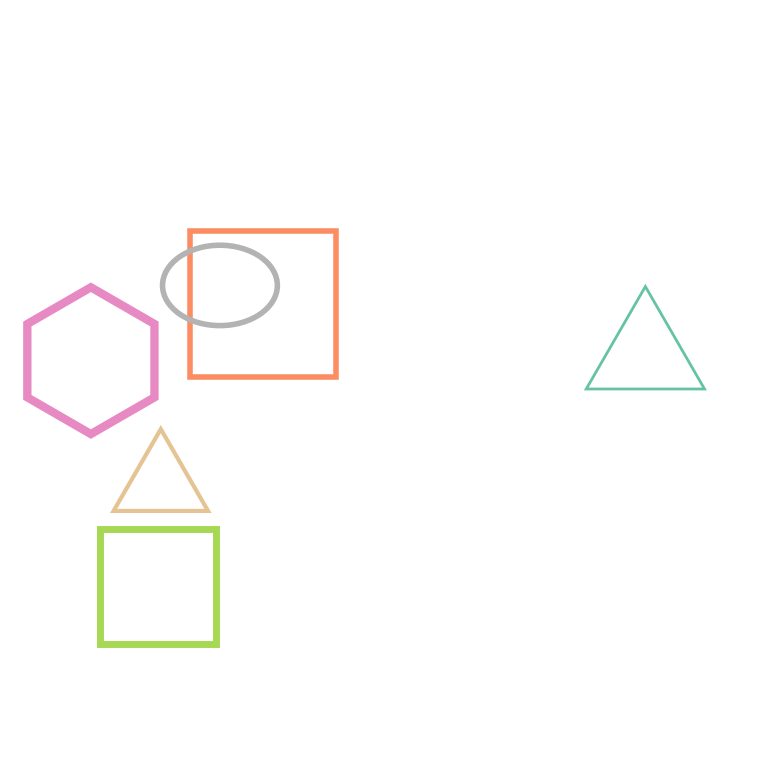[{"shape": "triangle", "thickness": 1, "radius": 0.44, "center": [0.838, 0.539]}, {"shape": "square", "thickness": 2, "radius": 0.47, "center": [0.341, 0.606]}, {"shape": "hexagon", "thickness": 3, "radius": 0.48, "center": [0.118, 0.532]}, {"shape": "square", "thickness": 2.5, "radius": 0.38, "center": [0.205, 0.238]}, {"shape": "triangle", "thickness": 1.5, "radius": 0.35, "center": [0.209, 0.372]}, {"shape": "oval", "thickness": 2, "radius": 0.37, "center": [0.286, 0.629]}]